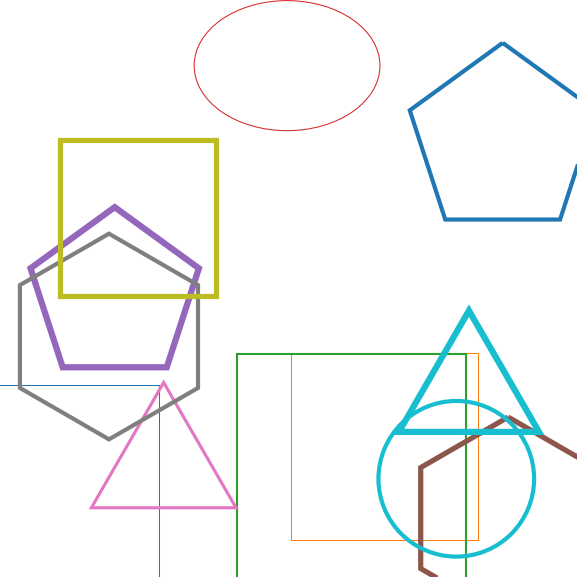[{"shape": "square", "thickness": 0.5, "radius": 0.84, "center": [0.108, 0.165]}, {"shape": "pentagon", "thickness": 2, "radius": 0.85, "center": [0.87, 0.756]}, {"shape": "square", "thickness": 0.5, "radius": 0.81, "center": [0.665, 0.226]}, {"shape": "square", "thickness": 1, "radius": 0.99, "center": [0.609, 0.188]}, {"shape": "oval", "thickness": 0.5, "radius": 0.8, "center": [0.497, 0.885]}, {"shape": "pentagon", "thickness": 3, "radius": 0.77, "center": [0.199, 0.487]}, {"shape": "hexagon", "thickness": 2.5, "radius": 0.87, "center": [0.88, 0.102]}, {"shape": "triangle", "thickness": 1.5, "radius": 0.72, "center": [0.283, 0.192]}, {"shape": "hexagon", "thickness": 2, "radius": 0.89, "center": [0.189, 0.416]}, {"shape": "square", "thickness": 2.5, "radius": 0.67, "center": [0.239, 0.622]}, {"shape": "circle", "thickness": 2, "radius": 0.67, "center": [0.79, 0.17]}, {"shape": "triangle", "thickness": 3, "radius": 0.7, "center": [0.812, 0.321]}]